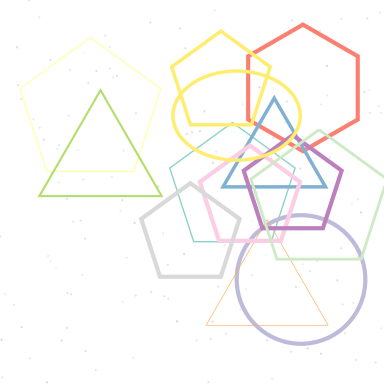[{"shape": "pentagon", "thickness": 1, "radius": 0.86, "center": [0.604, 0.511]}, {"shape": "pentagon", "thickness": 1, "radius": 0.96, "center": [0.235, 0.71]}, {"shape": "circle", "thickness": 3, "radius": 0.84, "center": [0.782, 0.274]}, {"shape": "hexagon", "thickness": 3, "radius": 0.82, "center": [0.787, 0.772]}, {"shape": "triangle", "thickness": 2.5, "radius": 0.77, "center": [0.712, 0.591]}, {"shape": "triangle", "thickness": 0.5, "radius": 0.92, "center": [0.694, 0.247]}, {"shape": "triangle", "thickness": 1.5, "radius": 0.92, "center": [0.261, 0.582]}, {"shape": "pentagon", "thickness": 3, "radius": 0.68, "center": [0.649, 0.485]}, {"shape": "pentagon", "thickness": 3, "radius": 0.67, "center": [0.494, 0.39]}, {"shape": "pentagon", "thickness": 3, "radius": 0.67, "center": [0.76, 0.515]}, {"shape": "pentagon", "thickness": 2, "radius": 0.93, "center": [0.829, 0.477]}, {"shape": "oval", "thickness": 2.5, "radius": 0.83, "center": [0.614, 0.7]}, {"shape": "pentagon", "thickness": 2.5, "radius": 0.67, "center": [0.574, 0.785]}]